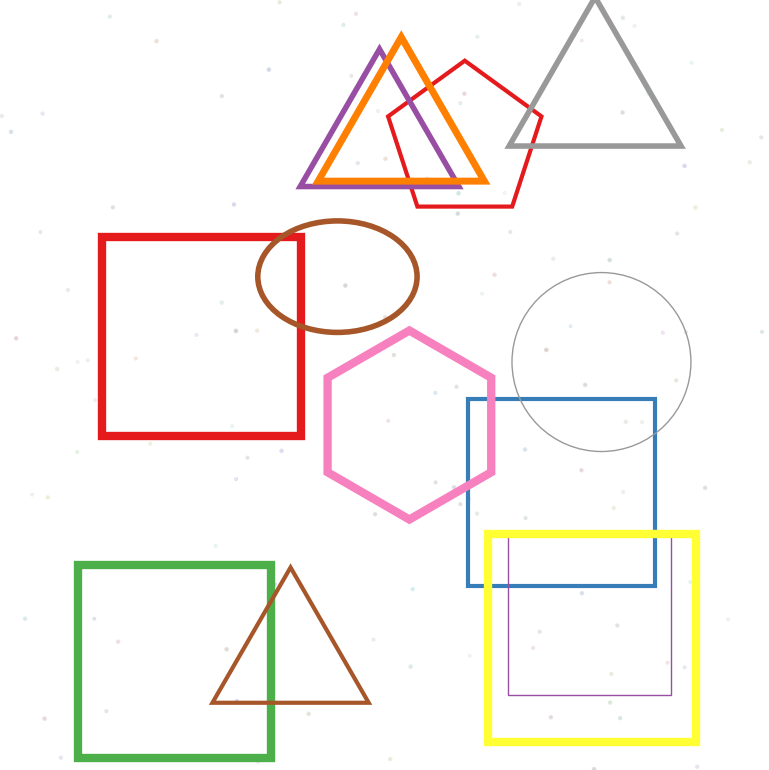[{"shape": "pentagon", "thickness": 1.5, "radius": 0.52, "center": [0.604, 0.816]}, {"shape": "square", "thickness": 3, "radius": 0.65, "center": [0.262, 0.562]}, {"shape": "square", "thickness": 1.5, "radius": 0.61, "center": [0.73, 0.361]}, {"shape": "square", "thickness": 3, "radius": 0.63, "center": [0.226, 0.141]}, {"shape": "square", "thickness": 0.5, "radius": 0.53, "center": [0.766, 0.204]}, {"shape": "triangle", "thickness": 2, "radius": 0.59, "center": [0.493, 0.817]}, {"shape": "triangle", "thickness": 2.5, "radius": 0.62, "center": [0.521, 0.827]}, {"shape": "square", "thickness": 3, "radius": 0.67, "center": [0.769, 0.171]}, {"shape": "oval", "thickness": 2, "radius": 0.52, "center": [0.438, 0.641]}, {"shape": "triangle", "thickness": 1.5, "radius": 0.59, "center": [0.377, 0.146]}, {"shape": "hexagon", "thickness": 3, "radius": 0.61, "center": [0.532, 0.448]}, {"shape": "triangle", "thickness": 2, "radius": 0.64, "center": [0.773, 0.875]}, {"shape": "circle", "thickness": 0.5, "radius": 0.58, "center": [0.781, 0.53]}]